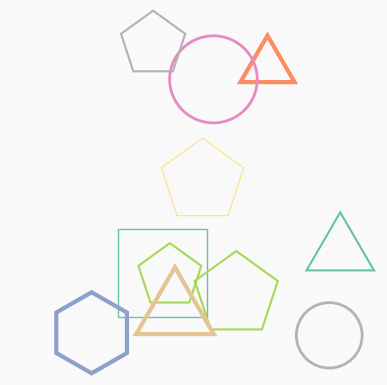[{"shape": "triangle", "thickness": 1.5, "radius": 0.5, "center": [0.878, 0.348]}, {"shape": "square", "thickness": 1, "radius": 0.57, "center": [0.419, 0.291]}, {"shape": "triangle", "thickness": 3, "radius": 0.4, "center": [0.69, 0.827]}, {"shape": "hexagon", "thickness": 3, "radius": 0.53, "center": [0.236, 0.136]}, {"shape": "circle", "thickness": 2, "radius": 0.57, "center": [0.551, 0.794]}, {"shape": "pentagon", "thickness": 1.5, "radius": 0.43, "center": [0.438, 0.283]}, {"shape": "pentagon", "thickness": 1.5, "radius": 0.56, "center": [0.61, 0.235]}, {"shape": "pentagon", "thickness": 0.5, "radius": 0.56, "center": [0.523, 0.53]}, {"shape": "triangle", "thickness": 3, "radius": 0.58, "center": [0.452, 0.19]}, {"shape": "pentagon", "thickness": 1.5, "radius": 0.44, "center": [0.395, 0.885]}, {"shape": "circle", "thickness": 2, "radius": 0.42, "center": [0.85, 0.129]}]